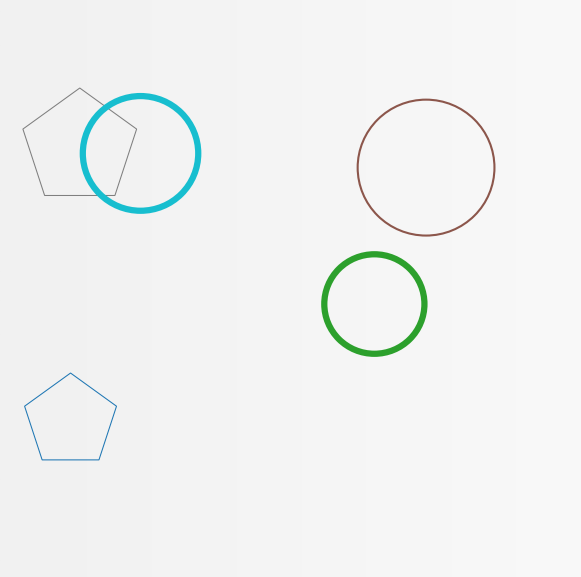[{"shape": "pentagon", "thickness": 0.5, "radius": 0.42, "center": [0.121, 0.27]}, {"shape": "circle", "thickness": 3, "radius": 0.43, "center": [0.644, 0.473]}, {"shape": "circle", "thickness": 1, "radius": 0.59, "center": [0.733, 0.709]}, {"shape": "pentagon", "thickness": 0.5, "radius": 0.51, "center": [0.137, 0.744]}, {"shape": "circle", "thickness": 3, "radius": 0.5, "center": [0.242, 0.733]}]